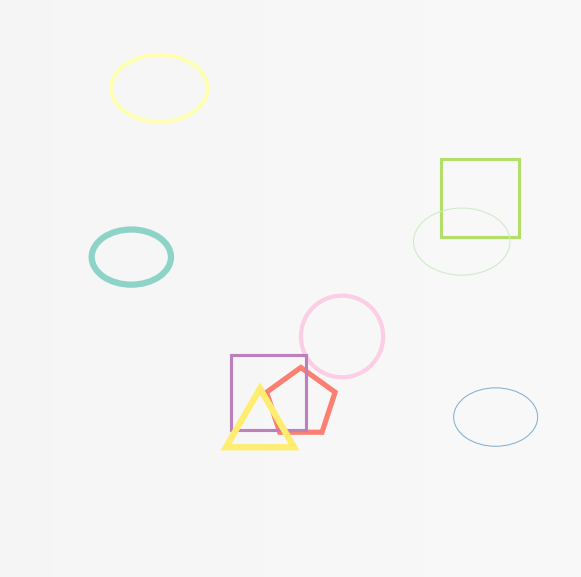[{"shape": "oval", "thickness": 3, "radius": 0.34, "center": [0.226, 0.554]}, {"shape": "oval", "thickness": 2, "radius": 0.41, "center": [0.274, 0.846]}, {"shape": "pentagon", "thickness": 2.5, "radius": 0.31, "center": [0.518, 0.301]}, {"shape": "oval", "thickness": 0.5, "radius": 0.36, "center": [0.853, 0.277]}, {"shape": "square", "thickness": 1.5, "radius": 0.34, "center": [0.826, 0.656]}, {"shape": "circle", "thickness": 2, "radius": 0.35, "center": [0.588, 0.417]}, {"shape": "square", "thickness": 1.5, "radius": 0.32, "center": [0.462, 0.319]}, {"shape": "oval", "thickness": 0.5, "radius": 0.42, "center": [0.794, 0.581]}, {"shape": "triangle", "thickness": 3, "radius": 0.34, "center": [0.447, 0.259]}]